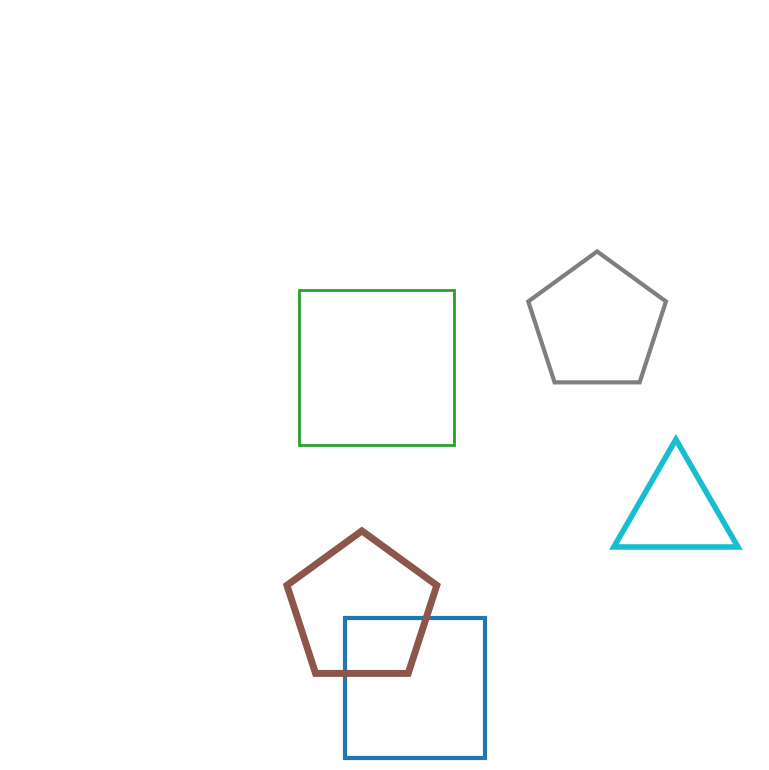[{"shape": "square", "thickness": 1.5, "radius": 0.45, "center": [0.539, 0.107]}, {"shape": "square", "thickness": 1, "radius": 0.5, "center": [0.489, 0.522]}, {"shape": "pentagon", "thickness": 2.5, "radius": 0.51, "center": [0.47, 0.208]}, {"shape": "pentagon", "thickness": 1.5, "radius": 0.47, "center": [0.775, 0.579]}, {"shape": "triangle", "thickness": 2, "radius": 0.47, "center": [0.878, 0.336]}]